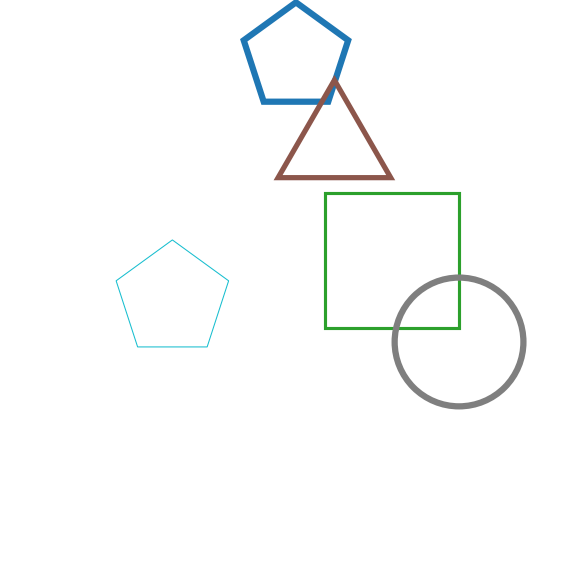[{"shape": "pentagon", "thickness": 3, "radius": 0.48, "center": [0.512, 0.9]}, {"shape": "square", "thickness": 1.5, "radius": 0.58, "center": [0.679, 0.548]}, {"shape": "triangle", "thickness": 2.5, "radius": 0.56, "center": [0.579, 0.748]}, {"shape": "circle", "thickness": 3, "radius": 0.56, "center": [0.795, 0.407]}, {"shape": "pentagon", "thickness": 0.5, "radius": 0.51, "center": [0.298, 0.481]}]